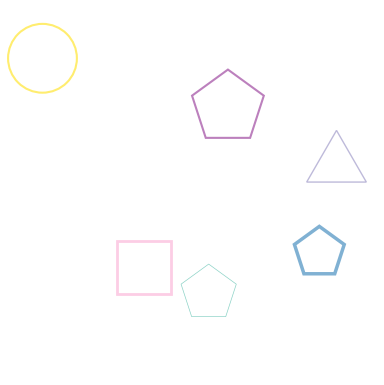[{"shape": "pentagon", "thickness": 0.5, "radius": 0.38, "center": [0.542, 0.239]}, {"shape": "triangle", "thickness": 1, "radius": 0.45, "center": [0.874, 0.572]}, {"shape": "pentagon", "thickness": 2.5, "radius": 0.34, "center": [0.829, 0.344]}, {"shape": "square", "thickness": 2, "radius": 0.35, "center": [0.374, 0.305]}, {"shape": "pentagon", "thickness": 1.5, "radius": 0.49, "center": [0.592, 0.721]}, {"shape": "circle", "thickness": 1.5, "radius": 0.45, "center": [0.11, 0.849]}]